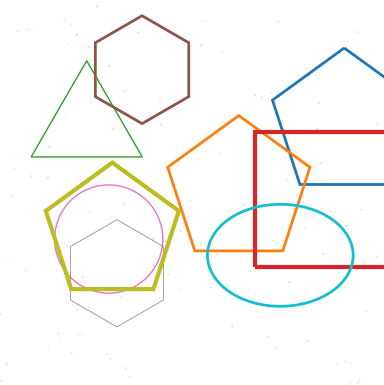[{"shape": "pentagon", "thickness": 2, "radius": 0.98, "center": [0.894, 0.679]}, {"shape": "pentagon", "thickness": 2, "radius": 0.97, "center": [0.62, 0.506]}, {"shape": "triangle", "thickness": 1, "radius": 0.83, "center": [0.225, 0.676]}, {"shape": "square", "thickness": 3, "radius": 0.88, "center": [0.84, 0.482]}, {"shape": "hexagon", "thickness": 2, "radius": 0.7, "center": [0.369, 0.819]}, {"shape": "circle", "thickness": 1, "radius": 0.7, "center": [0.282, 0.379]}, {"shape": "hexagon", "thickness": 0.5, "radius": 0.7, "center": [0.304, 0.29]}, {"shape": "pentagon", "thickness": 3, "radius": 0.91, "center": [0.292, 0.396]}, {"shape": "oval", "thickness": 2, "radius": 0.95, "center": [0.728, 0.337]}]